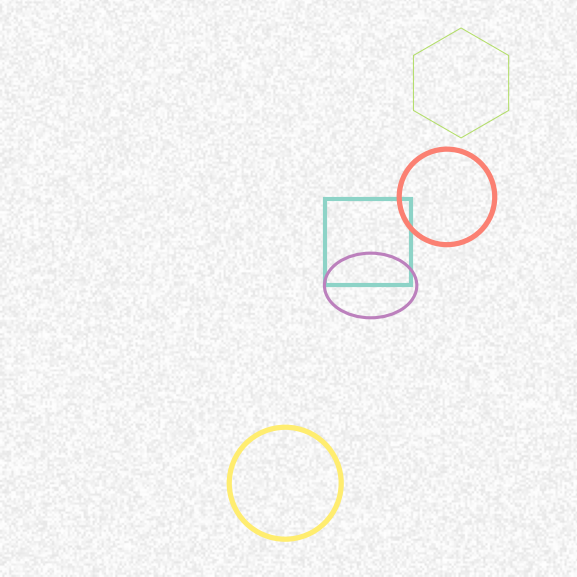[{"shape": "square", "thickness": 2, "radius": 0.37, "center": [0.638, 0.58]}, {"shape": "circle", "thickness": 2.5, "radius": 0.41, "center": [0.774, 0.658]}, {"shape": "hexagon", "thickness": 0.5, "radius": 0.48, "center": [0.798, 0.855]}, {"shape": "oval", "thickness": 1.5, "radius": 0.4, "center": [0.642, 0.505]}, {"shape": "circle", "thickness": 2.5, "radius": 0.48, "center": [0.494, 0.162]}]